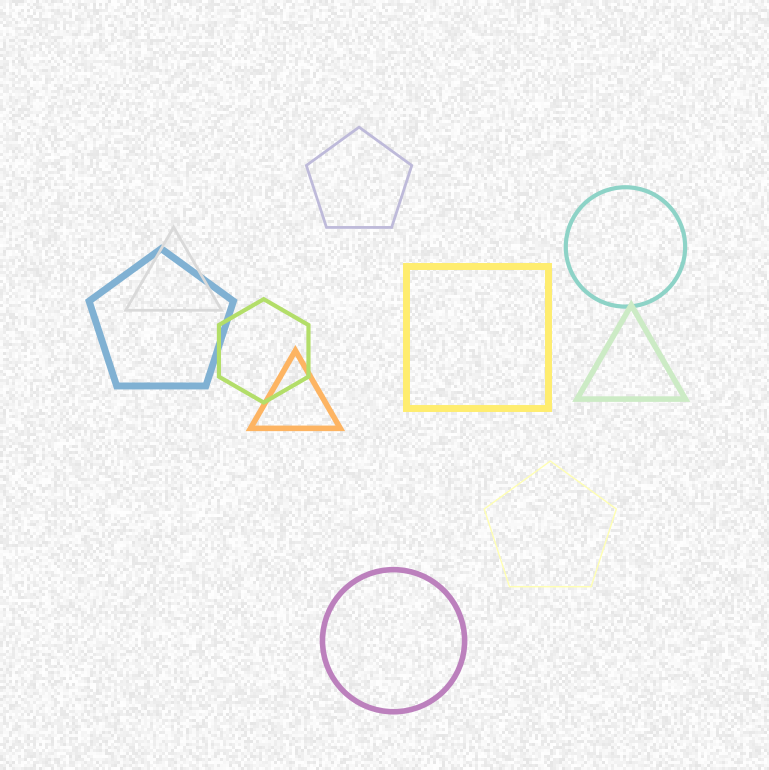[{"shape": "circle", "thickness": 1.5, "radius": 0.39, "center": [0.812, 0.679]}, {"shape": "pentagon", "thickness": 0.5, "radius": 0.45, "center": [0.715, 0.311]}, {"shape": "pentagon", "thickness": 1, "radius": 0.36, "center": [0.466, 0.763]}, {"shape": "pentagon", "thickness": 2.5, "radius": 0.49, "center": [0.209, 0.578]}, {"shape": "triangle", "thickness": 2, "radius": 0.34, "center": [0.384, 0.477]}, {"shape": "hexagon", "thickness": 1.5, "radius": 0.34, "center": [0.342, 0.544]}, {"shape": "triangle", "thickness": 1, "radius": 0.36, "center": [0.226, 0.633]}, {"shape": "circle", "thickness": 2, "radius": 0.46, "center": [0.511, 0.168]}, {"shape": "triangle", "thickness": 2, "radius": 0.41, "center": [0.82, 0.522]}, {"shape": "square", "thickness": 2.5, "radius": 0.46, "center": [0.62, 0.562]}]